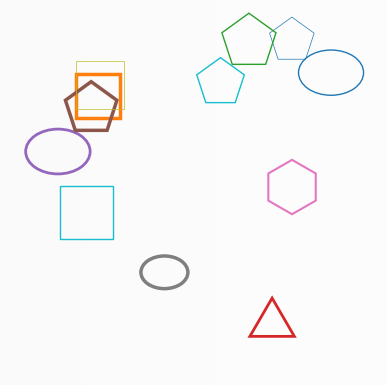[{"shape": "oval", "thickness": 1, "radius": 0.42, "center": [0.854, 0.811]}, {"shape": "pentagon", "thickness": 0.5, "radius": 0.3, "center": [0.753, 0.895]}, {"shape": "square", "thickness": 2.5, "radius": 0.29, "center": [0.253, 0.75]}, {"shape": "pentagon", "thickness": 1, "radius": 0.37, "center": [0.642, 0.892]}, {"shape": "triangle", "thickness": 2, "radius": 0.33, "center": [0.702, 0.159]}, {"shape": "oval", "thickness": 2, "radius": 0.42, "center": [0.149, 0.606]}, {"shape": "pentagon", "thickness": 2.5, "radius": 0.35, "center": [0.235, 0.718]}, {"shape": "hexagon", "thickness": 1.5, "radius": 0.35, "center": [0.754, 0.514]}, {"shape": "oval", "thickness": 2.5, "radius": 0.3, "center": [0.424, 0.293]}, {"shape": "square", "thickness": 0.5, "radius": 0.31, "center": [0.259, 0.779]}, {"shape": "square", "thickness": 1, "radius": 0.35, "center": [0.223, 0.448]}, {"shape": "pentagon", "thickness": 1, "radius": 0.32, "center": [0.569, 0.786]}]